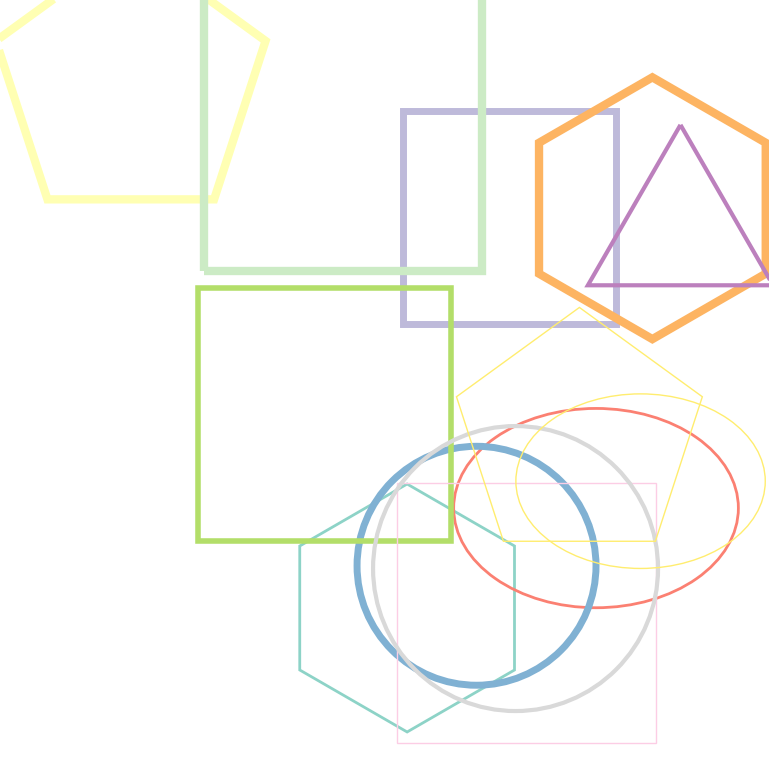[{"shape": "hexagon", "thickness": 1, "radius": 0.81, "center": [0.529, 0.21]}, {"shape": "pentagon", "thickness": 3, "radius": 0.92, "center": [0.17, 0.89]}, {"shape": "square", "thickness": 2.5, "radius": 0.69, "center": [0.662, 0.717]}, {"shape": "oval", "thickness": 1, "radius": 0.92, "center": [0.774, 0.34]}, {"shape": "circle", "thickness": 2.5, "radius": 0.78, "center": [0.619, 0.265]}, {"shape": "hexagon", "thickness": 3, "radius": 0.85, "center": [0.847, 0.73]}, {"shape": "square", "thickness": 2, "radius": 0.82, "center": [0.421, 0.461]}, {"shape": "square", "thickness": 0.5, "radius": 0.84, "center": [0.684, 0.204]}, {"shape": "circle", "thickness": 1.5, "radius": 0.93, "center": [0.67, 0.262]}, {"shape": "triangle", "thickness": 1.5, "radius": 0.69, "center": [0.884, 0.699]}, {"shape": "square", "thickness": 3, "radius": 0.9, "center": [0.446, 0.828]}, {"shape": "oval", "thickness": 0.5, "radius": 0.81, "center": [0.832, 0.375]}, {"shape": "pentagon", "thickness": 0.5, "radius": 0.84, "center": [0.752, 0.433]}]